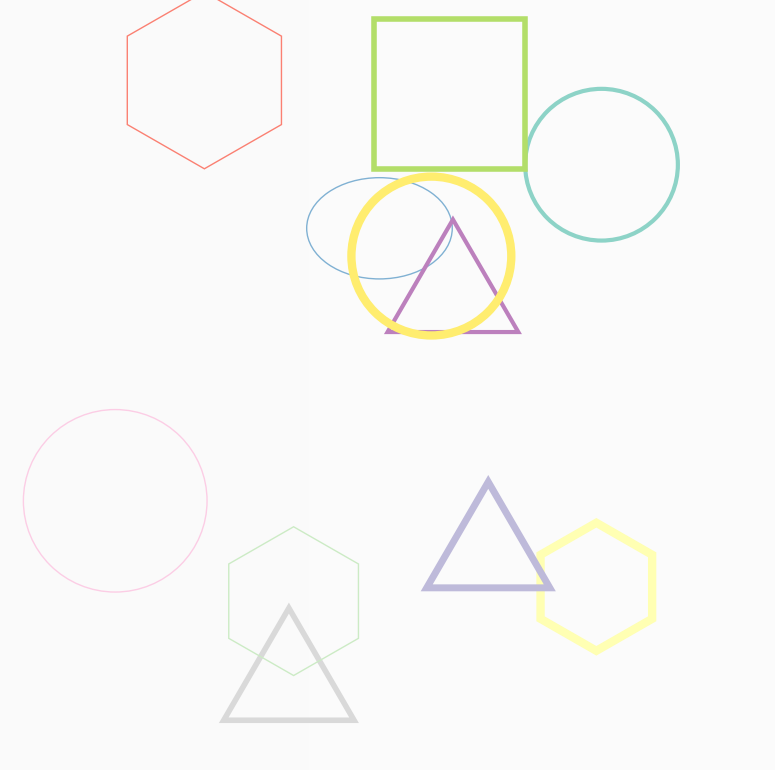[{"shape": "circle", "thickness": 1.5, "radius": 0.49, "center": [0.776, 0.786]}, {"shape": "hexagon", "thickness": 3, "radius": 0.42, "center": [0.769, 0.238]}, {"shape": "triangle", "thickness": 2.5, "radius": 0.46, "center": [0.63, 0.282]}, {"shape": "hexagon", "thickness": 0.5, "radius": 0.57, "center": [0.264, 0.896]}, {"shape": "oval", "thickness": 0.5, "radius": 0.47, "center": [0.49, 0.704]}, {"shape": "square", "thickness": 2, "radius": 0.49, "center": [0.58, 0.878]}, {"shape": "circle", "thickness": 0.5, "radius": 0.59, "center": [0.149, 0.35]}, {"shape": "triangle", "thickness": 2, "radius": 0.49, "center": [0.373, 0.113]}, {"shape": "triangle", "thickness": 1.5, "radius": 0.49, "center": [0.584, 0.617]}, {"shape": "hexagon", "thickness": 0.5, "radius": 0.48, "center": [0.379, 0.219]}, {"shape": "circle", "thickness": 3, "radius": 0.52, "center": [0.557, 0.667]}]